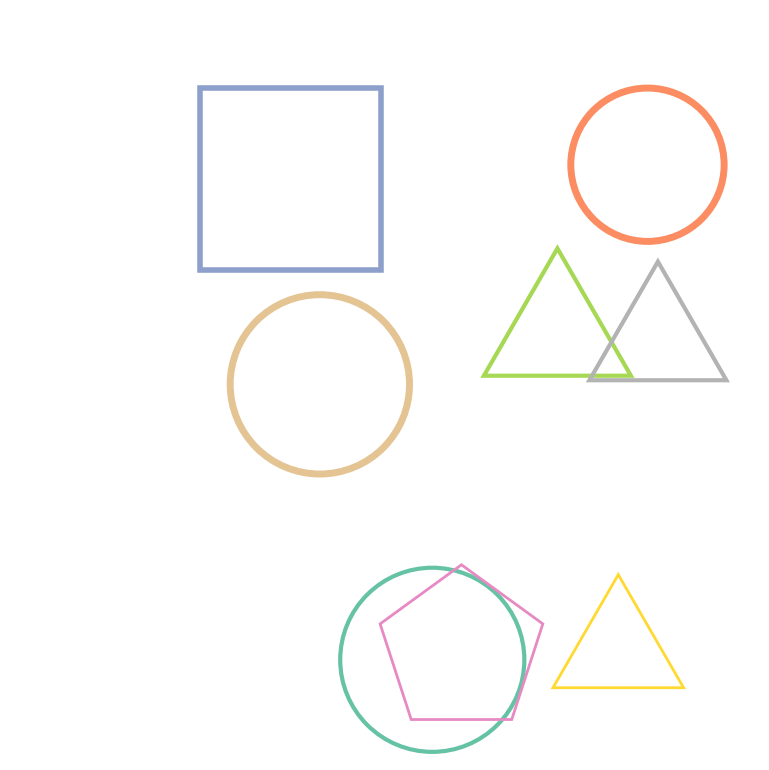[{"shape": "circle", "thickness": 1.5, "radius": 0.6, "center": [0.561, 0.143]}, {"shape": "circle", "thickness": 2.5, "radius": 0.5, "center": [0.841, 0.786]}, {"shape": "square", "thickness": 2, "radius": 0.59, "center": [0.378, 0.768]}, {"shape": "pentagon", "thickness": 1, "radius": 0.56, "center": [0.599, 0.155]}, {"shape": "triangle", "thickness": 1.5, "radius": 0.55, "center": [0.724, 0.567]}, {"shape": "triangle", "thickness": 1, "radius": 0.49, "center": [0.803, 0.156]}, {"shape": "circle", "thickness": 2.5, "radius": 0.58, "center": [0.415, 0.501]}, {"shape": "triangle", "thickness": 1.5, "radius": 0.51, "center": [0.854, 0.558]}]